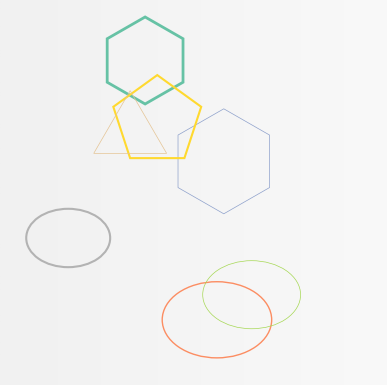[{"shape": "hexagon", "thickness": 2, "radius": 0.56, "center": [0.374, 0.843]}, {"shape": "oval", "thickness": 1, "radius": 0.71, "center": [0.56, 0.169]}, {"shape": "hexagon", "thickness": 0.5, "radius": 0.68, "center": [0.578, 0.581]}, {"shape": "oval", "thickness": 0.5, "radius": 0.63, "center": [0.649, 0.234]}, {"shape": "pentagon", "thickness": 1.5, "radius": 0.6, "center": [0.406, 0.686]}, {"shape": "triangle", "thickness": 0.5, "radius": 0.54, "center": [0.336, 0.656]}, {"shape": "oval", "thickness": 1.5, "radius": 0.54, "center": [0.176, 0.382]}]